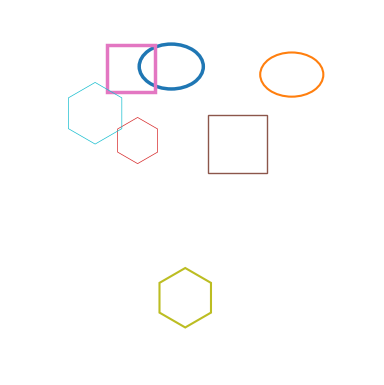[{"shape": "oval", "thickness": 2.5, "radius": 0.42, "center": [0.445, 0.827]}, {"shape": "oval", "thickness": 1.5, "radius": 0.41, "center": [0.758, 0.806]}, {"shape": "hexagon", "thickness": 0.5, "radius": 0.3, "center": [0.357, 0.635]}, {"shape": "square", "thickness": 1, "radius": 0.38, "center": [0.617, 0.626]}, {"shape": "square", "thickness": 2.5, "radius": 0.31, "center": [0.341, 0.822]}, {"shape": "hexagon", "thickness": 1.5, "radius": 0.39, "center": [0.481, 0.227]}, {"shape": "hexagon", "thickness": 0.5, "radius": 0.4, "center": [0.247, 0.706]}]